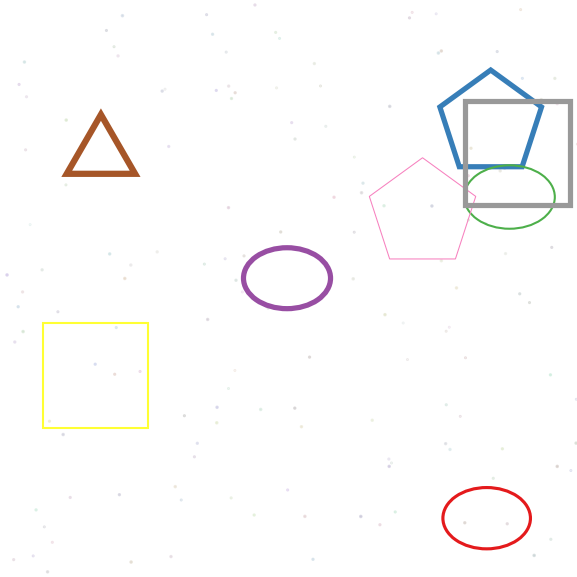[{"shape": "oval", "thickness": 1.5, "radius": 0.38, "center": [0.843, 0.102]}, {"shape": "pentagon", "thickness": 2.5, "radius": 0.46, "center": [0.85, 0.785]}, {"shape": "oval", "thickness": 1, "radius": 0.39, "center": [0.882, 0.658]}, {"shape": "oval", "thickness": 2.5, "radius": 0.38, "center": [0.497, 0.517]}, {"shape": "square", "thickness": 1, "radius": 0.45, "center": [0.166, 0.349]}, {"shape": "triangle", "thickness": 3, "radius": 0.34, "center": [0.175, 0.732]}, {"shape": "pentagon", "thickness": 0.5, "radius": 0.48, "center": [0.732, 0.629]}, {"shape": "square", "thickness": 2.5, "radius": 0.45, "center": [0.896, 0.734]}]